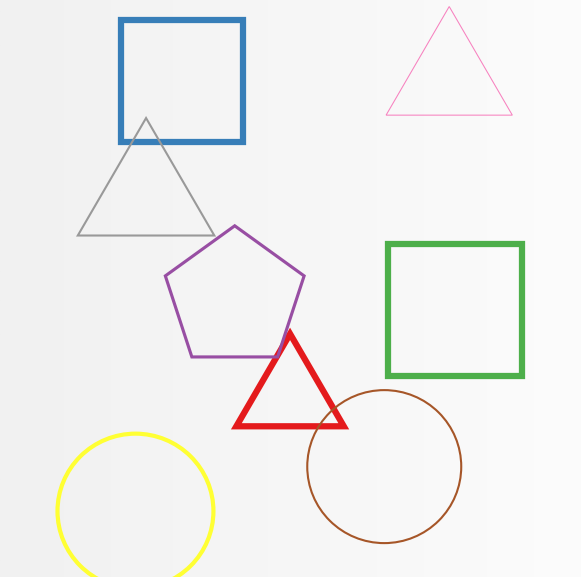[{"shape": "triangle", "thickness": 3, "radius": 0.53, "center": [0.499, 0.314]}, {"shape": "square", "thickness": 3, "radius": 0.53, "center": [0.313, 0.859]}, {"shape": "square", "thickness": 3, "radius": 0.57, "center": [0.783, 0.462]}, {"shape": "pentagon", "thickness": 1.5, "radius": 0.63, "center": [0.404, 0.483]}, {"shape": "circle", "thickness": 2, "radius": 0.67, "center": [0.233, 0.114]}, {"shape": "circle", "thickness": 1, "radius": 0.66, "center": [0.661, 0.191]}, {"shape": "triangle", "thickness": 0.5, "radius": 0.63, "center": [0.773, 0.862]}, {"shape": "triangle", "thickness": 1, "radius": 0.68, "center": [0.251, 0.659]}]